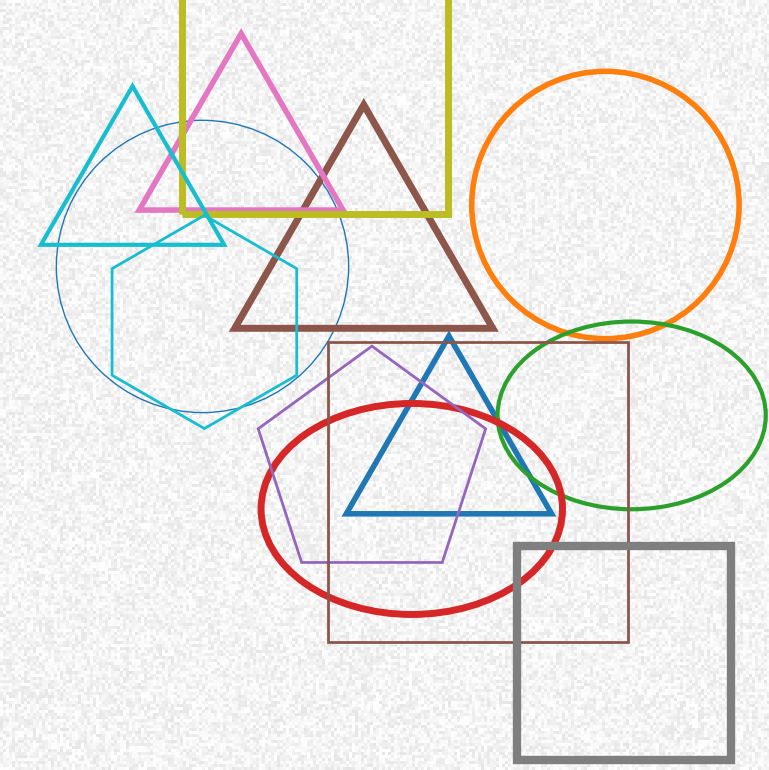[{"shape": "triangle", "thickness": 2, "radius": 0.77, "center": [0.583, 0.41]}, {"shape": "circle", "thickness": 0.5, "radius": 0.95, "center": [0.263, 0.654]}, {"shape": "circle", "thickness": 2, "radius": 0.87, "center": [0.786, 0.734]}, {"shape": "oval", "thickness": 1.5, "radius": 0.87, "center": [0.82, 0.461]}, {"shape": "oval", "thickness": 2.5, "radius": 0.98, "center": [0.535, 0.339]}, {"shape": "pentagon", "thickness": 1, "radius": 0.78, "center": [0.483, 0.395]}, {"shape": "triangle", "thickness": 2.5, "radius": 0.97, "center": [0.472, 0.67]}, {"shape": "square", "thickness": 1, "radius": 0.97, "center": [0.621, 0.361]}, {"shape": "triangle", "thickness": 2, "radius": 0.76, "center": [0.313, 0.804]}, {"shape": "square", "thickness": 3, "radius": 0.69, "center": [0.811, 0.151]}, {"shape": "square", "thickness": 2.5, "radius": 0.86, "center": [0.409, 0.895]}, {"shape": "hexagon", "thickness": 1, "radius": 0.69, "center": [0.265, 0.582]}, {"shape": "triangle", "thickness": 1.5, "radius": 0.69, "center": [0.172, 0.751]}]